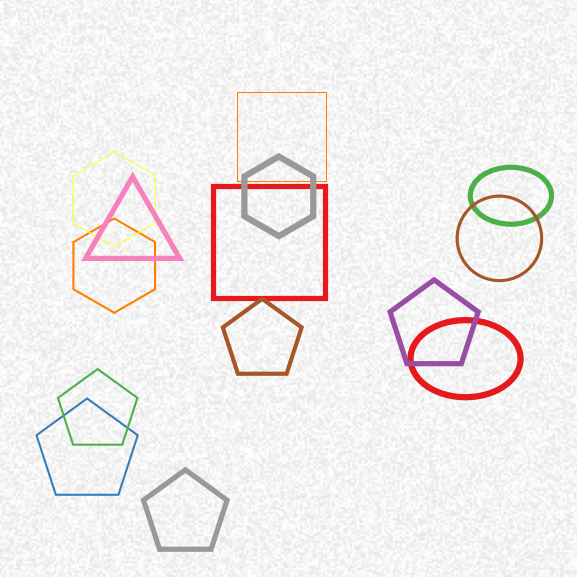[{"shape": "square", "thickness": 2.5, "radius": 0.48, "center": [0.465, 0.58]}, {"shape": "oval", "thickness": 3, "radius": 0.48, "center": [0.806, 0.378]}, {"shape": "pentagon", "thickness": 1, "radius": 0.46, "center": [0.151, 0.217]}, {"shape": "oval", "thickness": 2.5, "radius": 0.35, "center": [0.885, 0.66]}, {"shape": "pentagon", "thickness": 1, "radius": 0.36, "center": [0.169, 0.288]}, {"shape": "pentagon", "thickness": 2.5, "radius": 0.4, "center": [0.752, 0.434]}, {"shape": "hexagon", "thickness": 1, "radius": 0.41, "center": [0.198, 0.539]}, {"shape": "square", "thickness": 0.5, "radius": 0.39, "center": [0.487, 0.762]}, {"shape": "hexagon", "thickness": 0.5, "radius": 0.41, "center": [0.198, 0.654]}, {"shape": "pentagon", "thickness": 2, "radius": 0.36, "center": [0.454, 0.41]}, {"shape": "circle", "thickness": 1.5, "radius": 0.37, "center": [0.865, 0.586]}, {"shape": "triangle", "thickness": 2.5, "radius": 0.47, "center": [0.23, 0.599]}, {"shape": "pentagon", "thickness": 2.5, "radius": 0.38, "center": [0.321, 0.11]}, {"shape": "hexagon", "thickness": 3, "radius": 0.34, "center": [0.483, 0.659]}]